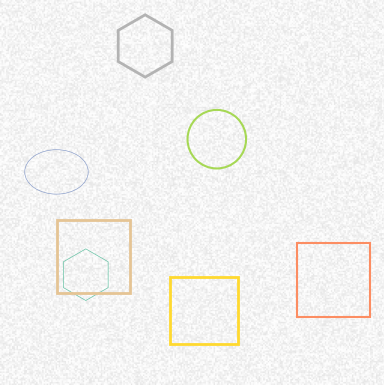[{"shape": "hexagon", "thickness": 0.5, "radius": 0.34, "center": [0.223, 0.287]}, {"shape": "square", "thickness": 1.5, "radius": 0.48, "center": [0.866, 0.273]}, {"shape": "oval", "thickness": 0.5, "radius": 0.41, "center": [0.147, 0.554]}, {"shape": "circle", "thickness": 1.5, "radius": 0.38, "center": [0.563, 0.638]}, {"shape": "square", "thickness": 2, "radius": 0.44, "center": [0.531, 0.194]}, {"shape": "square", "thickness": 2, "radius": 0.47, "center": [0.242, 0.334]}, {"shape": "hexagon", "thickness": 2, "radius": 0.4, "center": [0.377, 0.881]}]